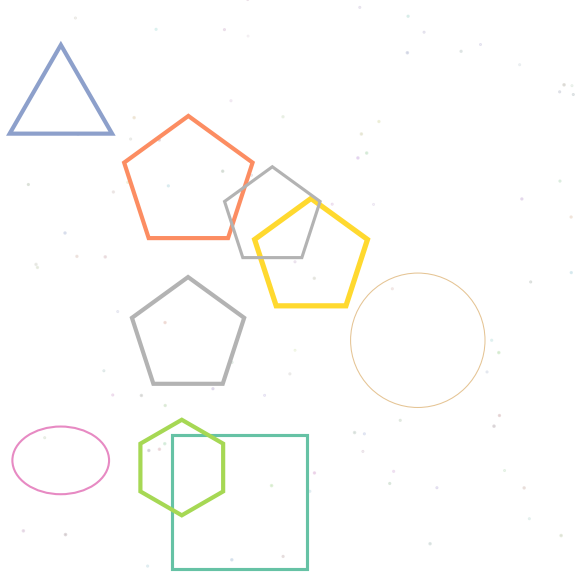[{"shape": "square", "thickness": 1.5, "radius": 0.58, "center": [0.415, 0.131]}, {"shape": "pentagon", "thickness": 2, "radius": 0.58, "center": [0.326, 0.681]}, {"shape": "triangle", "thickness": 2, "radius": 0.51, "center": [0.105, 0.819]}, {"shape": "oval", "thickness": 1, "radius": 0.42, "center": [0.105, 0.202]}, {"shape": "hexagon", "thickness": 2, "radius": 0.41, "center": [0.315, 0.19]}, {"shape": "pentagon", "thickness": 2.5, "radius": 0.51, "center": [0.539, 0.553]}, {"shape": "circle", "thickness": 0.5, "radius": 0.58, "center": [0.723, 0.41]}, {"shape": "pentagon", "thickness": 2, "radius": 0.51, "center": [0.326, 0.417]}, {"shape": "pentagon", "thickness": 1.5, "radius": 0.43, "center": [0.472, 0.623]}]